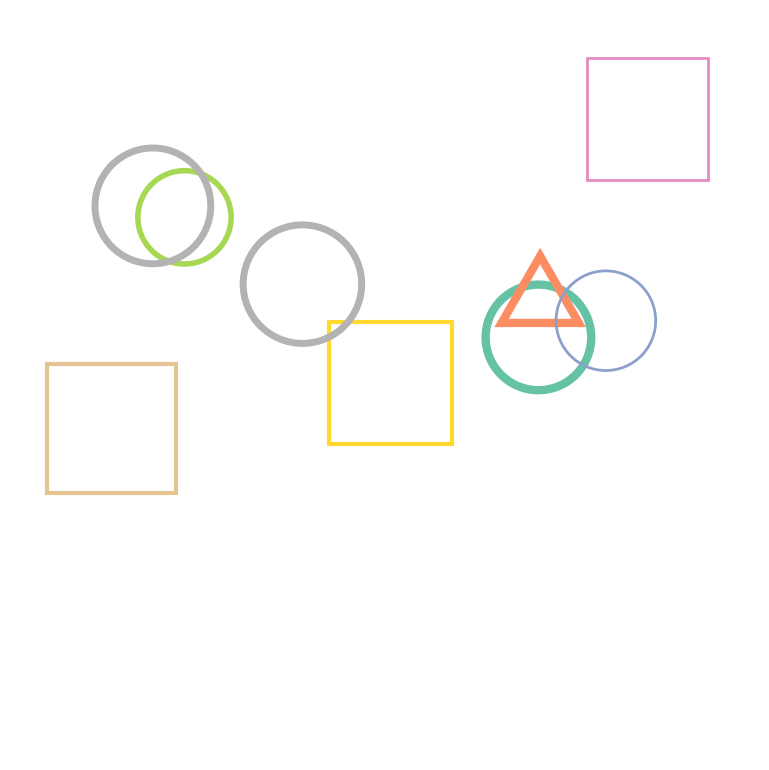[{"shape": "circle", "thickness": 3, "radius": 0.34, "center": [0.699, 0.562]}, {"shape": "triangle", "thickness": 3, "radius": 0.29, "center": [0.701, 0.61]}, {"shape": "circle", "thickness": 1, "radius": 0.32, "center": [0.787, 0.583]}, {"shape": "square", "thickness": 1, "radius": 0.39, "center": [0.841, 0.846]}, {"shape": "circle", "thickness": 2, "radius": 0.3, "center": [0.24, 0.718]}, {"shape": "square", "thickness": 1.5, "radius": 0.4, "center": [0.507, 0.503]}, {"shape": "square", "thickness": 1.5, "radius": 0.42, "center": [0.145, 0.444]}, {"shape": "circle", "thickness": 2.5, "radius": 0.38, "center": [0.393, 0.631]}, {"shape": "circle", "thickness": 2.5, "radius": 0.38, "center": [0.199, 0.733]}]